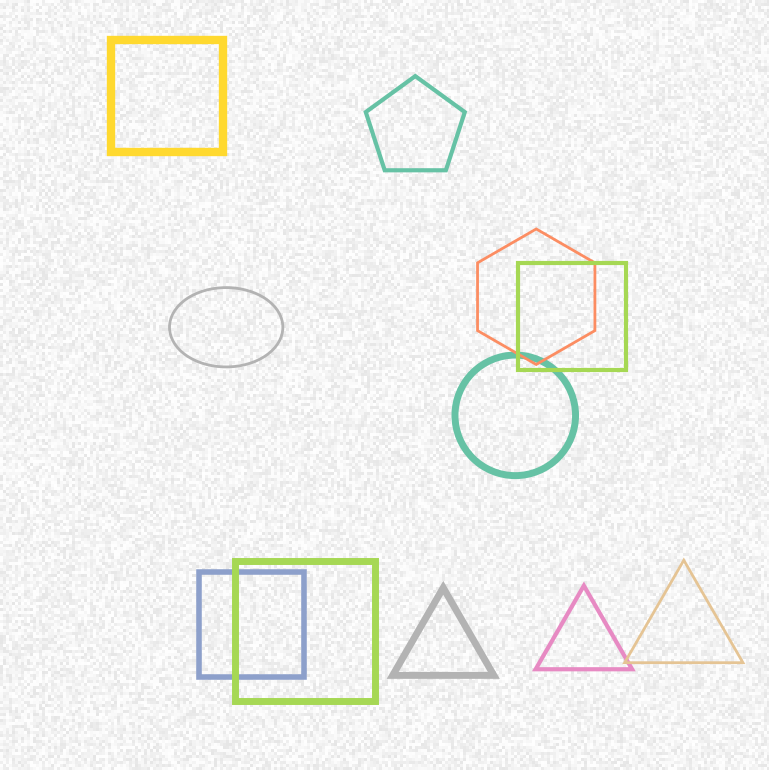[{"shape": "pentagon", "thickness": 1.5, "radius": 0.34, "center": [0.539, 0.834]}, {"shape": "circle", "thickness": 2.5, "radius": 0.39, "center": [0.669, 0.461]}, {"shape": "hexagon", "thickness": 1, "radius": 0.44, "center": [0.696, 0.615]}, {"shape": "square", "thickness": 2, "radius": 0.34, "center": [0.327, 0.189]}, {"shape": "triangle", "thickness": 1.5, "radius": 0.36, "center": [0.758, 0.167]}, {"shape": "square", "thickness": 2.5, "radius": 0.45, "center": [0.396, 0.181]}, {"shape": "square", "thickness": 1.5, "radius": 0.35, "center": [0.743, 0.589]}, {"shape": "square", "thickness": 3, "radius": 0.36, "center": [0.217, 0.876]}, {"shape": "triangle", "thickness": 1, "radius": 0.44, "center": [0.888, 0.184]}, {"shape": "triangle", "thickness": 2.5, "radius": 0.38, "center": [0.576, 0.161]}, {"shape": "oval", "thickness": 1, "radius": 0.37, "center": [0.294, 0.575]}]